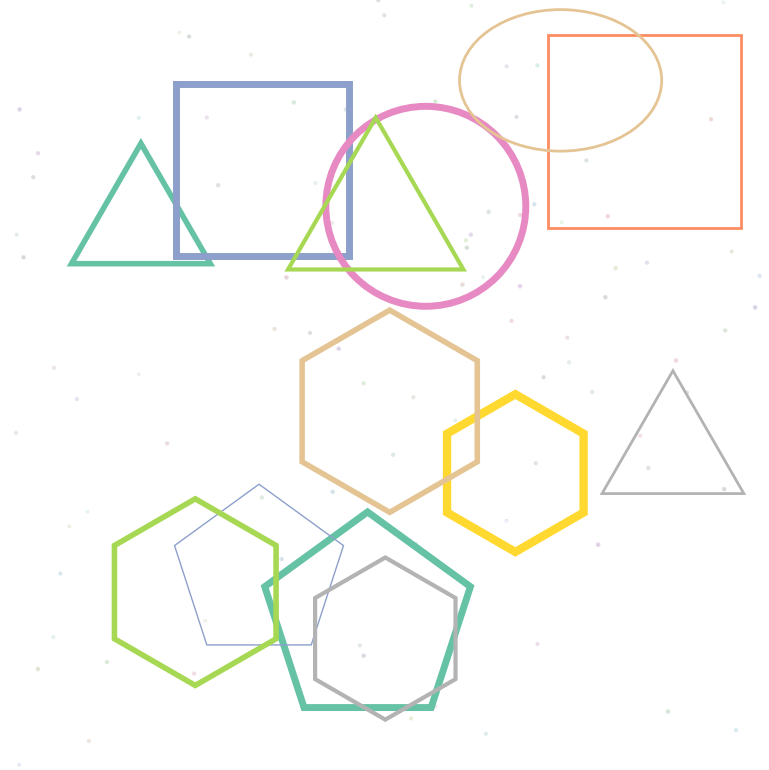[{"shape": "triangle", "thickness": 2, "radius": 0.52, "center": [0.183, 0.71]}, {"shape": "pentagon", "thickness": 2.5, "radius": 0.7, "center": [0.477, 0.195]}, {"shape": "square", "thickness": 1, "radius": 0.63, "center": [0.837, 0.829]}, {"shape": "square", "thickness": 2.5, "radius": 0.56, "center": [0.341, 0.779]}, {"shape": "pentagon", "thickness": 0.5, "radius": 0.58, "center": [0.336, 0.256]}, {"shape": "circle", "thickness": 2.5, "radius": 0.65, "center": [0.553, 0.732]}, {"shape": "triangle", "thickness": 1.5, "radius": 0.66, "center": [0.488, 0.716]}, {"shape": "hexagon", "thickness": 2, "radius": 0.61, "center": [0.254, 0.231]}, {"shape": "hexagon", "thickness": 3, "radius": 0.51, "center": [0.669, 0.386]}, {"shape": "oval", "thickness": 1, "radius": 0.66, "center": [0.728, 0.896]}, {"shape": "hexagon", "thickness": 2, "radius": 0.66, "center": [0.506, 0.466]}, {"shape": "hexagon", "thickness": 1.5, "radius": 0.53, "center": [0.5, 0.171]}, {"shape": "triangle", "thickness": 1, "radius": 0.53, "center": [0.874, 0.412]}]